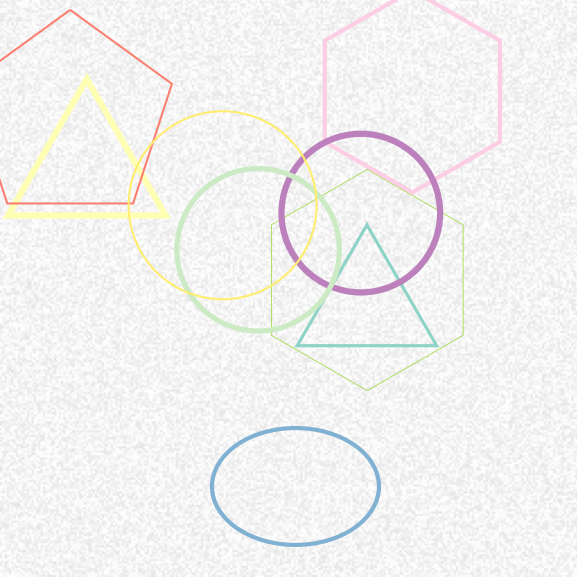[{"shape": "triangle", "thickness": 1.5, "radius": 0.7, "center": [0.635, 0.47]}, {"shape": "triangle", "thickness": 3, "radius": 0.79, "center": [0.15, 0.705]}, {"shape": "pentagon", "thickness": 1, "radius": 0.93, "center": [0.122, 0.797]}, {"shape": "oval", "thickness": 2, "radius": 0.72, "center": [0.512, 0.157]}, {"shape": "hexagon", "thickness": 0.5, "radius": 0.96, "center": [0.636, 0.514]}, {"shape": "hexagon", "thickness": 2, "radius": 0.88, "center": [0.714, 0.841]}, {"shape": "circle", "thickness": 3, "radius": 0.69, "center": [0.625, 0.63]}, {"shape": "circle", "thickness": 2.5, "radius": 0.7, "center": [0.447, 0.567]}, {"shape": "circle", "thickness": 1, "radius": 0.81, "center": [0.385, 0.644]}]